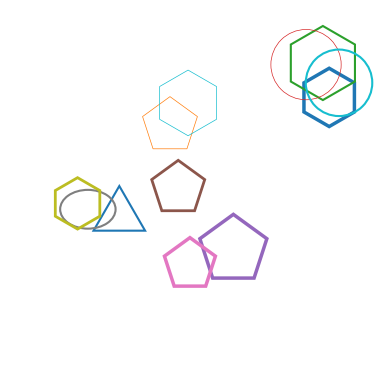[{"shape": "hexagon", "thickness": 2.5, "radius": 0.38, "center": [0.855, 0.747]}, {"shape": "triangle", "thickness": 1.5, "radius": 0.39, "center": [0.31, 0.439]}, {"shape": "pentagon", "thickness": 0.5, "radius": 0.37, "center": [0.442, 0.674]}, {"shape": "hexagon", "thickness": 1.5, "radius": 0.48, "center": [0.839, 0.836]}, {"shape": "circle", "thickness": 0.5, "radius": 0.46, "center": [0.795, 0.832]}, {"shape": "pentagon", "thickness": 2.5, "radius": 0.46, "center": [0.606, 0.352]}, {"shape": "pentagon", "thickness": 2, "radius": 0.36, "center": [0.463, 0.511]}, {"shape": "pentagon", "thickness": 2.5, "radius": 0.35, "center": [0.493, 0.313]}, {"shape": "oval", "thickness": 1.5, "radius": 0.36, "center": [0.228, 0.456]}, {"shape": "hexagon", "thickness": 2, "radius": 0.33, "center": [0.201, 0.472]}, {"shape": "hexagon", "thickness": 0.5, "radius": 0.43, "center": [0.489, 0.733]}, {"shape": "circle", "thickness": 1.5, "radius": 0.43, "center": [0.881, 0.785]}]